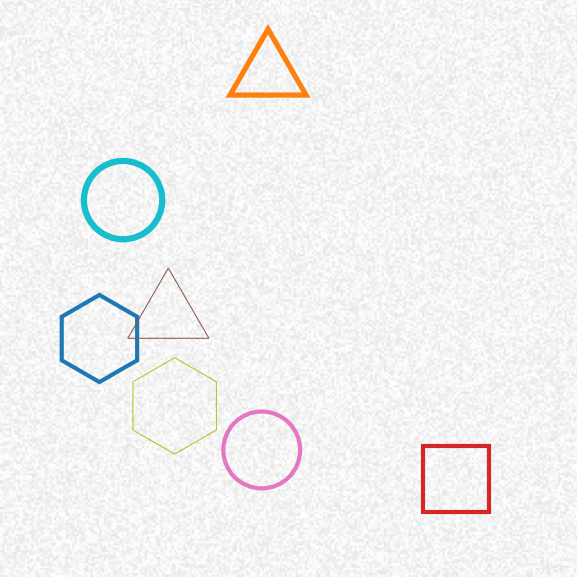[{"shape": "hexagon", "thickness": 2, "radius": 0.38, "center": [0.172, 0.413]}, {"shape": "triangle", "thickness": 2.5, "radius": 0.38, "center": [0.464, 0.873]}, {"shape": "square", "thickness": 2, "radius": 0.29, "center": [0.789, 0.17]}, {"shape": "triangle", "thickness": 0.5, "radius": 0.41, "center": [0.291, 0.454]}, {"shape": "circle", "thickness": 2, "radius": 0.33, "center": [0.453, 0.22]}, {"shape": "hexagon", "thickness": 0.5, "radius": 0.42, "center": [0.302, 0.296]}, {"shape": "circle", "thickness": 3, "radius": 0.34, "center": [0.213, 0.653]}]